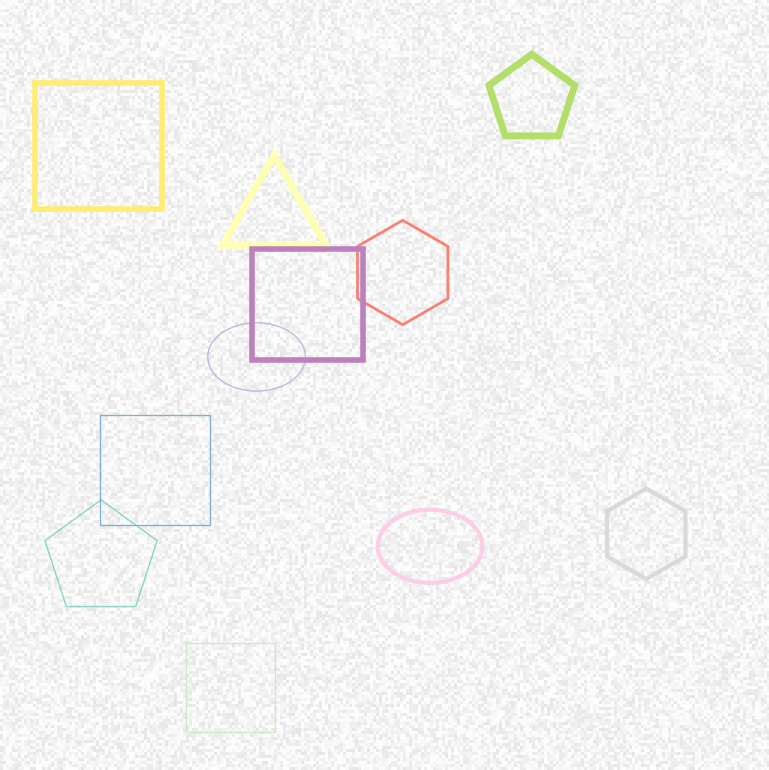[{"shape": "pentagon", "thickness": 0.5, "radius": 0.38, "center": [0.131, 0.274]}, {"shape": "triangle", "thickness": 2.5, "radius": 0.39, "center": [0.356, 0.721]}, {"shape": "oval", "thickness": 0.5, "radius": 0.32, "center": [0.333, 0.536]}, {"shape": "hexagon", "thickness": 1, "radius": 0.34, "center": [0.523, 0.646]}, {"shape": "square", "thickness": 0.5, "radius": 0.36, "center": [0.201, 0.39]}, {"shape": "pentagon", "thickness": 2.5, "radius": 0.29, "center": [0.691, 0.871]}, {"shape": "oval", "thickness": 1.5, "radius": 0.34, "center": [0.559, 0.291]}, {"shape": "hexagon", "thickness": 1.5, "radius": 0.29, "center": [0.839, 0.307]}, {"shape": "square", "thickness": 2, "radius": 0.36, "center": [0.399, 0.604]}, {"shape": "square", "thickness": 0.5, "radius": 0.29, "center": [0.299, 0.108]}, {"shape": "square", "thickness": 2, "radius": 0.41, "center": [0.128, 0.81]}]